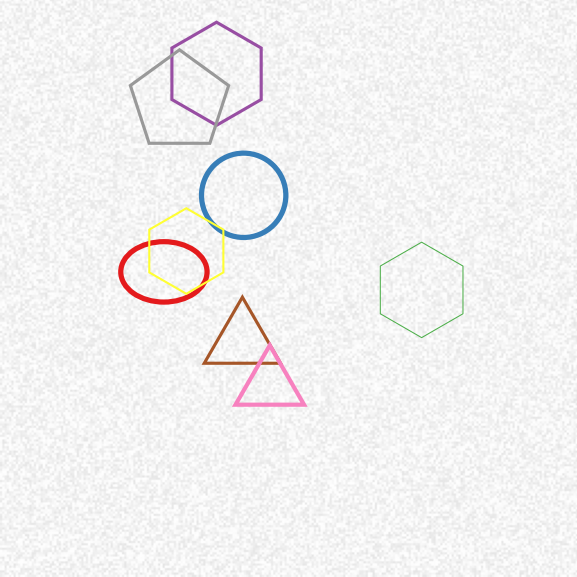[{"shape": "oval", "thickness": 2.5, "radius": 0.37, "center": [0.284, 0.528]}, {"shape": "circle", "thickness": 2.5, "radius": 0.37, "center": [0.422, 0.661]}, {"shape": "hexagon", "thickness": 0.5, "radius": 0.41, "center": [0.73, 0.497]}, {"shape": "hexagon", "thickness": 1.5, "radius": 0.45, "center": [0.375, 0.871]}, {"shape": "hexagon", "thickness": 1, "radius": 0.37, "center": [0.323, 0.564]}, {"shape": "triangle", "thickness": 1.5, "radius": 0.38, "center": [0.42, 0.408]}, {"shape": "triangle", "thickness": 2, "radius": 0.34, "center": [0.467, 0.333]}, {"shape": "pentagon", "thickness": 1.5, "radius": 0.45, "center": [0.311, 0.823]}]